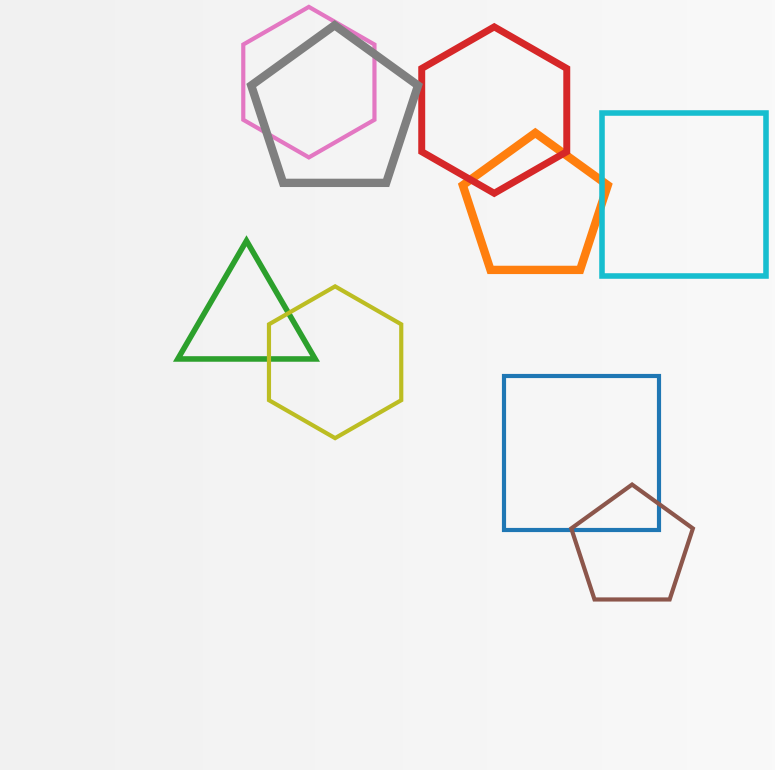[{"shape": "square", "thickness": 1.5, "radius": 0.5, "center": [0.75, 0.412]}, {"shape": "pentagon", "thickness": 3, "radius": 0.49, "center": [0.691, 0.729]}, {"shape": "triangle", "thickness": 2, "radius": 0.51, "center": [0.318, 0.585]}, {"shape": "hexagon", "thickness": 2.5, "radius": 0.54, "center": [0.638, 0.857]}, {"shape": "pentagon", "thickness": 1.5, "radius": 0.41, "center": [0.816, 0.288]}, {"shape": "hexagon", "thickness": 1.5, "radius": 0.49, "center": [0.399, 0.893]}, {"shape": "pentagon", "thickness": 3, "radius": 0.57, "center": [0.432, 0.854]}, {"shape": "hexagon", "thickness": 1.5, "radius": 0.49, "center": [0.432, 0.53]}, {"shape": "square", "thickness": 2, "radius": 0.53, "center": [0.883, 0.748]}]